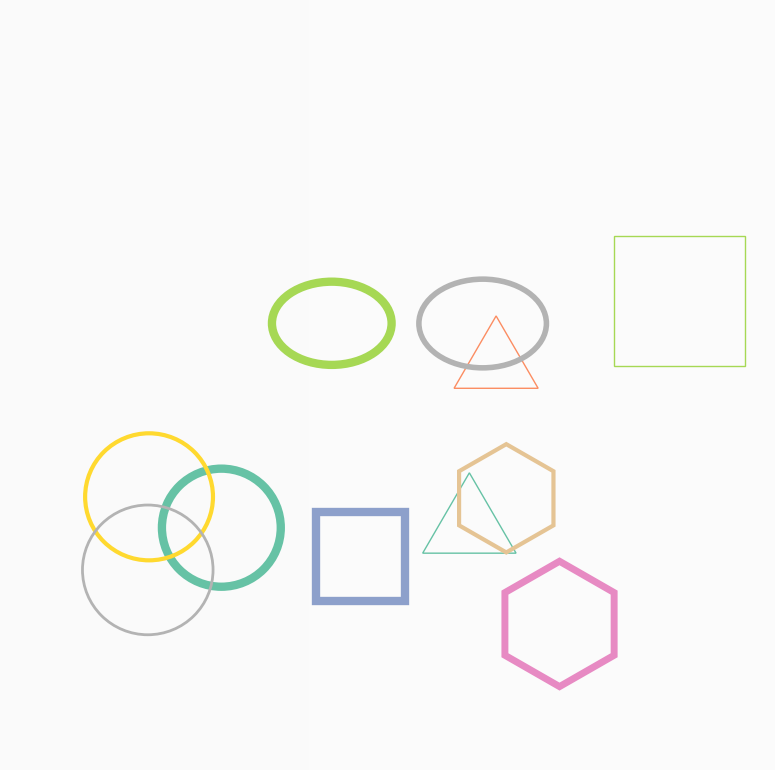[{"shape": "triangle", "thickness": 0.5, "radius": 0.35, "center": [0.606, 0.316]}, {"shape": "circle", "thickness": 3, "radius": 0.38, "center": [0.286, 0.315]}, {"shape": "triangle", "thickness": 0.5, "radius": 0.31, "center": [0.64, 0.527]}, {"shape": "square", "thickness": 3, "radius": 0.29, "center": [0.465, 0.277]}, {"shape": "hexagon", "thickness": 2.5, "radius": 0.41, "center": [0.722, 0.19]}, {"shape": "oval", "thickness": 3, "radius": 0.39, "center": [0.428, 0.58]}, {"shape": "square", "thickness": 0.5, "radius": 0.42, "center": [0.877, 0.61]}, {"shape": "circle", "thickness": 1.5, "radius": 0.41, "center": [0.192, 0.355]}, {"shape": "hexagon", "thickness": 1.5, "radius": 0.35, "center": [0.653, 0.353]}, {"shape": "oval", "thickness": 2, "radius": 0.41, "center": [0.623, 0.58]}, {"shape": "circle", "thickness": 1, "radius": 0.42, "center": [0.191, 0.26]}]